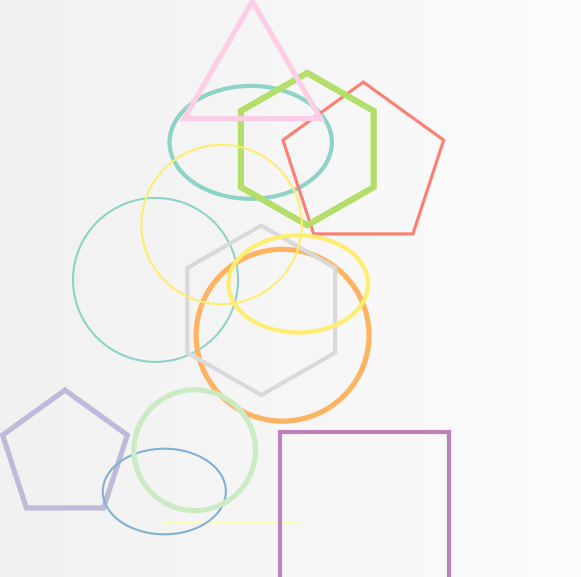[{"shape": "circle", "thickness": 1, "radius": 0.71, "center": [0.268, 0.514]}, {"shape": "oval", "thickness": 2, "radius": 0.7, "center": [0.431, 0.753]}, {"shape": "square", "thickness": 0.5, "radius": 0.58, "center": [0.396, 0.211]}, {"shape": "pentagon", "thickness": 2.5, "radius": 0.56, "center": [0.112, 0.211]}, {"shape": "pentagon", "thickness": 1.5, "radius": 0.73, "center": [0.625, 0.712]}, {"shape": "oval", "thickness": 1, "radius": 0.53, "center": [0.283, 0.148]}, {"shape": "circle", "thickness": 2.5, "radius": 0.74, "center": [0.486, 0.419]}, {"shape": "hexagon", "thickness": 3, "radius": 0.66, "center": [0.529, 0.741]}, {"shape": "triangle", "thickness": 2.5, "radius": 0.68, "center": [0.434, 0.862]}, {"shape": "hexagon", "thickness": 2, "radius": 0.73, "center": [0.45, 0.462]}, {"shape": "square", "thickness": 2, "radius": 0.73, "center": [0.627, 0.105]}, {"shape": "circle", "thickness": 2.5, "radius": 0.52, "center": [0.335, 0.22]}, {"shape": "oval", "thickness": 2, "radius": 0.6, "center": [0.513, 0.507]}, {"shape": "circle", "thickness": 1, "radius": 0.69, "center": [0.381, 0.61]}]